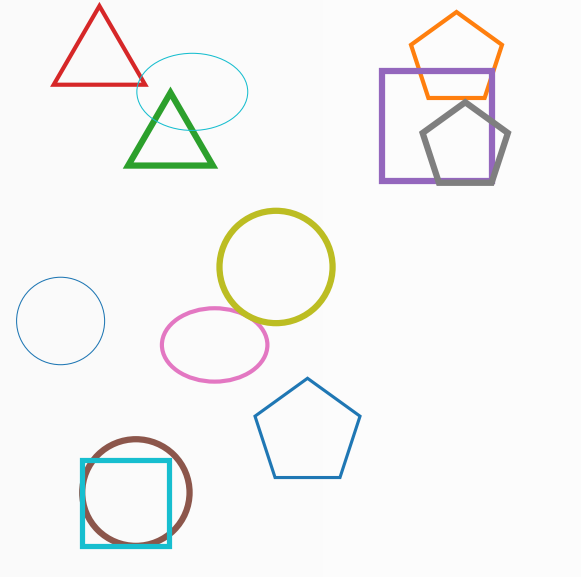[{"shape": "pentagon", "thickness": 1.5, "radius": 0.47, "center": [0.529, 0.249]}, {"shape": "circle", "thickness": 0.5, "radius": 0.38, "center": [0.104, 0.443]}, {"shape": "pentagon", "thickness": 2, "radius": 0.41, "center": [0.785, 0.896]}, {"shape": "triangle", "thickness": 3, "radius": 0.42, "center": [0.293, 0.754]}, {"shape": "triangle", "thickness": 2, "radius": 0.45, "center": [0.171, 0.898]}, {"shape": "square", "thickness": 3, "radius": 0.47, "center": [0.751, 0.781]}, {"shape": "circle", "thickness": 3, "radius": 0.46, "center": [0.234, 0.146]}, {"shape": "oval", "thickness": 2, "radius": 0.45, "center": [0.369, 0.402]}, {"shape": "pentagon", "thickness": 3, "radius": 0.39, "center": [0.8, 0.745]}, {"shape": "circle", "thickness": 3, "radius": 0.49, "center": [0.475, 0.537]}, {"shape": "oval", "thickness": 0.5, "radius": 0.48, "center": [0.331, 0.84]}, {"shape": "square", "thickness": 2.5, "radius": 0.37, "center": [0.216, 0.128]}]